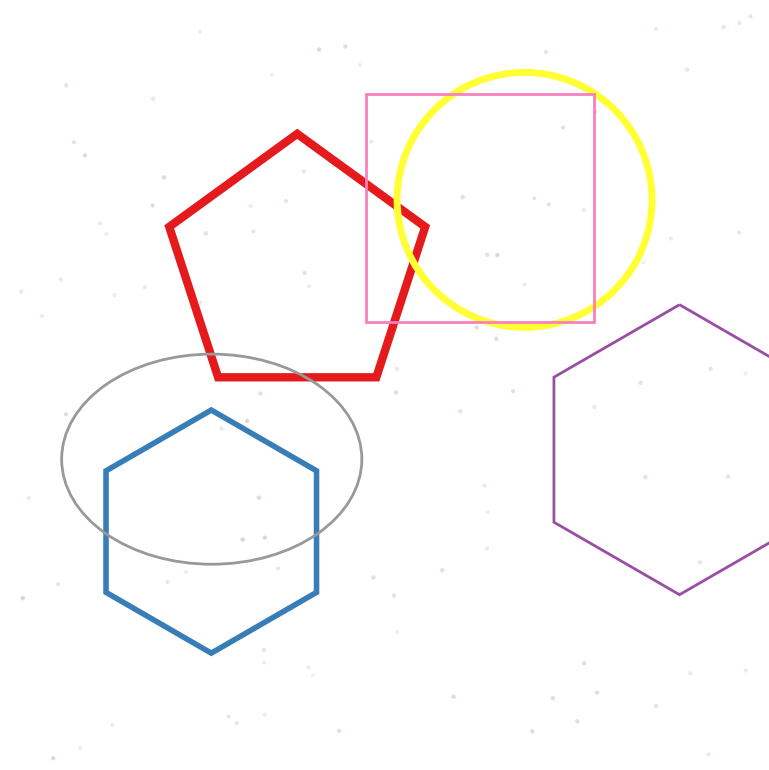[{"shape": "pentagon", "thickness": 3, "radius": 0.87, "center": [0.386, 0.651]}, {"shape": "hexagon", "thickness": 2, "radius": 0.79, "center": [0.274, 0.31]}, {"shape": "hexagon", "thickness": 1, "radius": 0.94, "center": [0.882, 0.416]}, {"shape": "circle", "thickness": 2.5, "radius": 0.83, "center": [0.681, 0.74]}, {"shape": "square", "thickness": 1, "radius": 0.74, "center": [0.623, 0.73]}, {"shape": "oval", "thickness": 1, "radius": 0.97, "center": [0.275, 0.404]}]